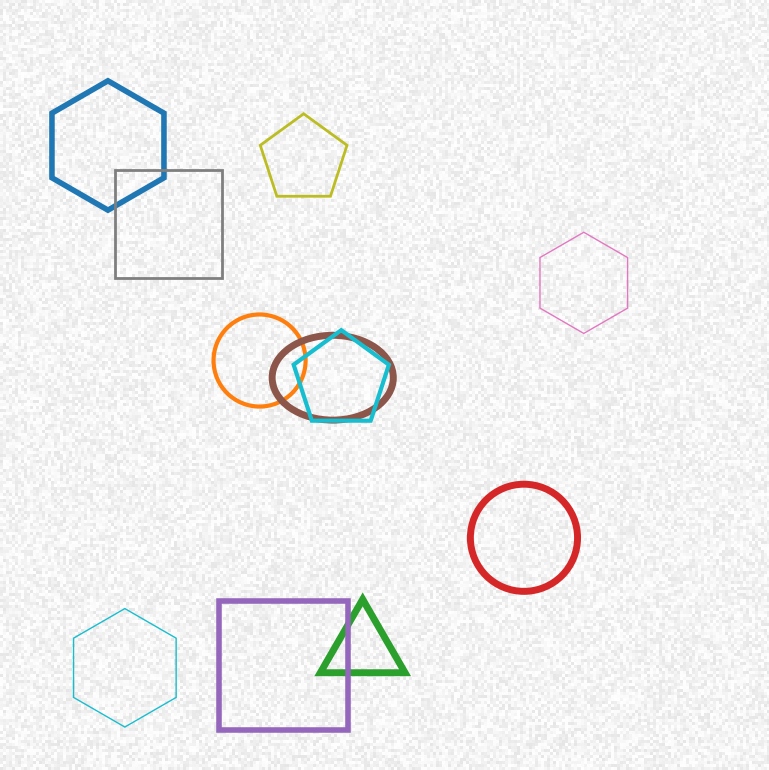[{"shape": "hexagon", "thickness": 2, "radius": 0.42, "center": [0.14, 0.811]}, {"shape": "circle", "thickness": 1.5, "radius": 0.3, "center": [0.337, 0.532]}, {"shape": "triangle", "thickness": 2.5, "radius": 0.32, "center": [0.471, 0.158]}, {"shape": "circle", "thickness": 2.5, "radius": 0.35, "center": [0.68, 0.302]}, {"shape": "square", "thickness": 2, "radius": 0.42, "center": [0.368, 0.136]}, {"shape": "oval", "thickness": 2.5, "radius": 0.39, "center": [0.432, 0.509]}, {"shape": "hexagon", "thickness": 0.5, "radius": 0.33, "center": [0.758, 0.633]}, {"shape": "square", "thickness": 1, "radius": 0.35, "center": [0.219, 0.709]}, {"shape": "pentagon", "thickness": 1, "radius": 0.3, "center": [0.394, 0.793]}, {"shape": "pentagon", "thickness": 1.5, "radius": 0.33, "center": [0.443, 0.506]}, {"shape": "hexagon", "thickness": 0.5, "radius": 0.38, "center": [0.162, 0.133]}]